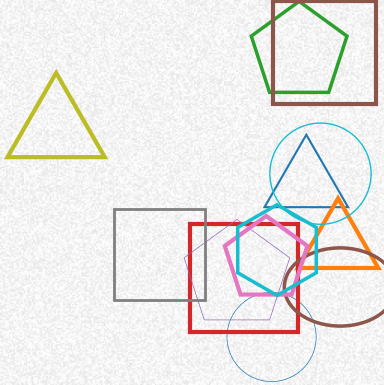[{"shape": "circle", "thickness": 0.5, "radius": 0.58, "center": [0.705, 0.125]}, {"shape": "triangle", "thickness": 1.5, "radius": 0.63, "center": [0.796, 0.525]}, {"shape": "triangle", "thickness": 3, "radius": 0.6, "center": [0.878, 0.364]}, {"shape": "pentagon", "thickness": 2.5, "radius": 0.65, "center": [0.777, 0.866]}, {"shape": "square", "thickness": 3, "radius": 0.7, "center": [0.634, 0.279]}, {"shape": "pentagon", "thickness": 0.5, "radius": 0.72, "center": [0.615, 0.286]}, {"shape": "square", "thickness": 3, "radius": 0.67, "center": [0.842, 0.864]}, {"shape": "oval", "thickness": 2.5, "radius": 0.73, "center": [0.884, 0.255]}, {"shape": "pentagon", "thickness": 3, "radius": 0.56, "center": [0.691, 0.326]}, {"shape": "square", "thickness": 2, "radius": 0.59, "center": [0.414, 0.34]}, {"shape": "triangle", "thickness": 3, "radius": 0.73, "center": [0.146, 0.665]}, {"shape": "hexagon", "thickness": 2.5, "radius": 0.59, "center": [0.719, 0.35]}, {"shape": "circle", "thickness": 1, "radius": 0.66, "center": [0.832, 0.549]}]